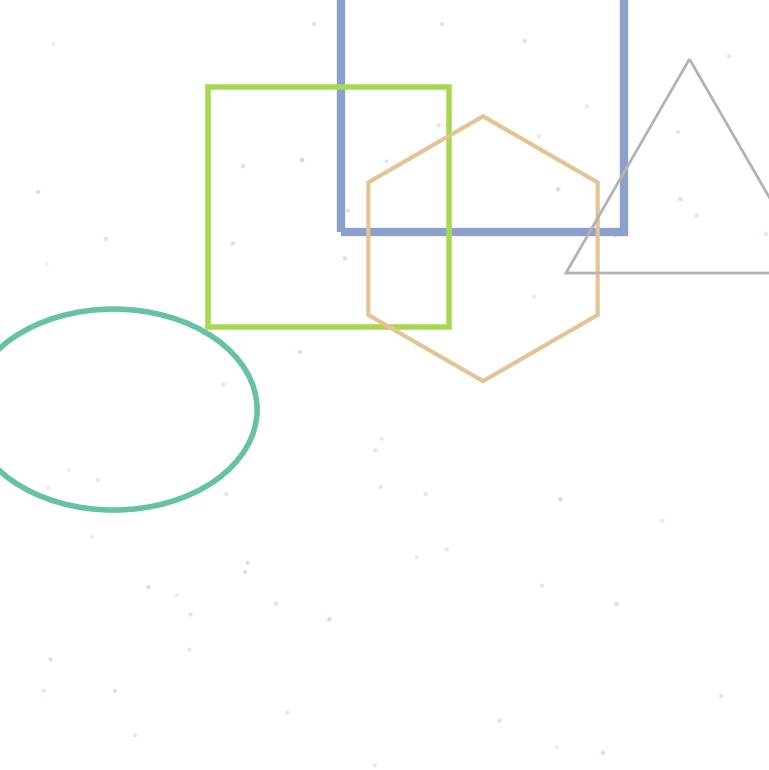[{"shape": "oval", "thickness": 2, "radius": 0.93, "center": [0.147, 0.468]}, {"shape": "square", "thickness": 3, "radius": 0.92, "center": [0.627, 0.882]}, {"shape": "square", "thickness": 2, "radius": 0.78, "center": [0.426, 0.731]}, {"shape": "hexagon", "thickness": 1.5, "radius": 0.86, "center": [0.627, 0.677]}, {"shape": "triangle", "thickness": 1, "radius": 0.93, "center": [0.895, 0.738]}]